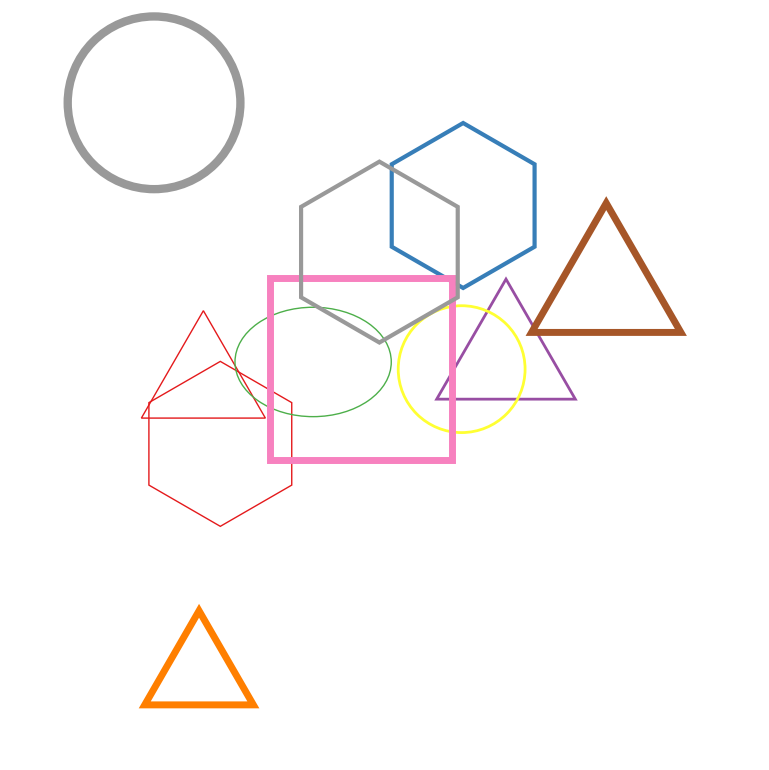[{"shape": "hexagon", "thickness": 0.5, "radius": 0.54, "center": [0.286, 0.424]}, {"shape": "triangle", "thickness": 0.5, "radius": 0.46, "center": [0.264, 0.504]}, {"shape": "hexagon", "thickness": 1.5, "radius": 0.54, "center": [0.601, 0.733]}, {"shape": "oval", "thickness": 0.5, "radius": 0.51, "center": [0.407, 0.53]}, {"shape": "triangle", "thickness": 1, "radius": 0.52, "center": [0.657, 0.534]}, {"shape": "triangle", "thickness": 2.5, "radius": 0.41, "center": [0.259, 0.125]}, {"shape": "circle", "thickness": 1, "radius": 0.41, "center": [0.6, 0.521]}, {"shape": "triangle", "thickness": 2.5, "radius": 0.56, "center": [0.787, 0.624]}, {"shape": "square", "thickness": 2.5, "radius": 0.59, "center": [0.469, 0.521]}, {"shape": "hexagon", "thickness": 1.5, "radius": 0.59, "center": [0.493, 0.673]}, {"shape": "circle", "thickness": 3, "radius": 0.56, "center": [0.2, 0.866]}]